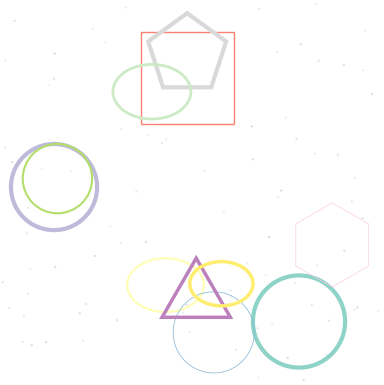[{"shape": "circle", "thickness": 3, "radius": 0.6, "center": [0.777, 0.165]}, {"shape": "oval", "thickness": 1.5, "radius": 0.5, "center": [0.43, 0.259]}, {"shape": "circle", "thickness": 3, "radius": 0.56, "center": [0.14, 0.514]}, {"shape": "square", "thickness": 1, "radius": 0.6, "center": [0.487, 0.797]}, {"shape": "circle", "thickness": 0.5, "radius": 0.53, "center": [0.555, 0.137]}, {"shape": "circle", "thickness": 1.5, "radius": 0.45, "center": [0.149, 0.536]}, {"shape": "hexagon", "thickness": 0.5, "radius": 0.55, "center": [0.863, 0.364]}, {"shape": "pentagon", "thickness": 3, "radius": 0.53, "center": [0.486, 0.859]}, {"shape": "triangle", "thickness": 2.5, "radius": 0.51, "center": [0.51, 0.227]}, {"shape": "oval", "thickness": 2, "radius": 0.51, "center": [0.394, 0.762]}, {"shape": "oval", "thickness": 2.5, "radius": 0.41, "center": [0.575, 0.263]}]